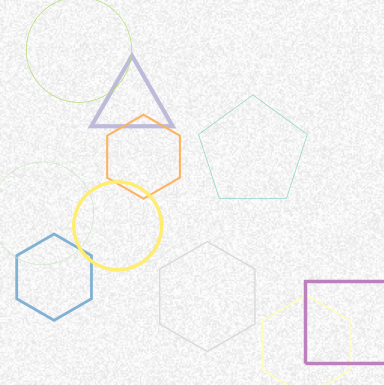[{"shape": "pentagon", "thickness": 0.5, "radius": 0.74, "center": [0.657, 0.605]}, {"shape": "hexagon", "thickness": 1, "radius": 0.65, "center": [0.796, 0.103]}, {"shape": "triangle", "thickness": 3, "radius": 0.61, "center": [0.343, 0.733]}, {"shape": "hexagon", "thickness": 2, "radius": 0.56, "center": [0.14, 0.28]}, {"shape": "hexagon", "thickness": 1.5, "radius": 0.55, "center": [0.373, 0.593]}, {"shape": "circle", "thickness": 0.5, "radius": 0.68, "center": [0.205, 0.871]}, {"shape": "hexagon", "thickness": 1, "radius": 0.71, "center": [0.538, 0.23]}, {"shape": "square", "thickness": 2.5, "radius": 0.53, "center": [0.898, 0.163]}, {"shape": "circle", "thickness": 0.5, "radius": 0.67, "center": [0.11, 0.446]}, {"shape": "circle", "thickness": 2.5, "radius": 0.57, "center": [0.306, 0.413]}]